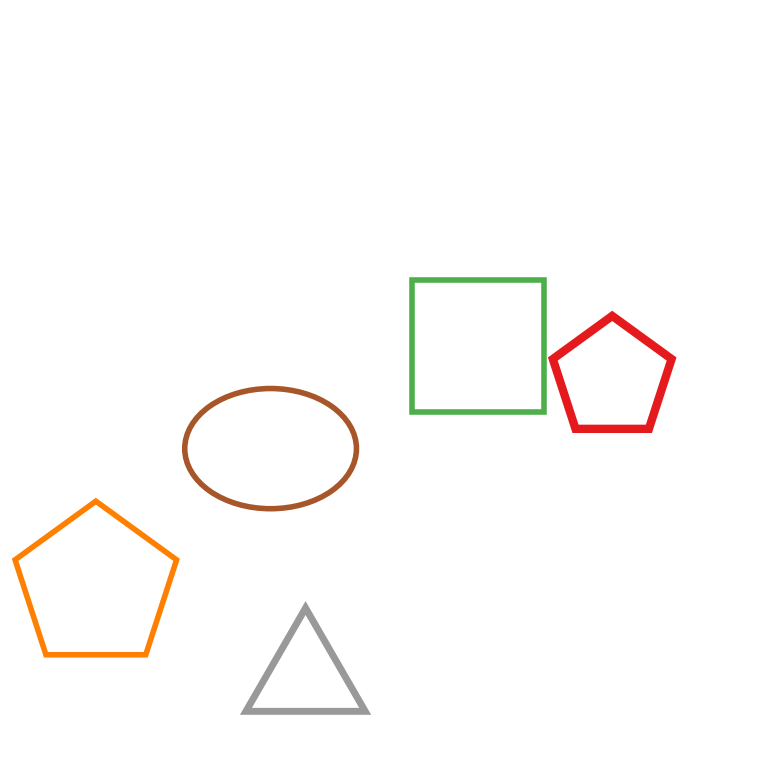[{"shape": "pentagon", "thickness": 3, "radius": 0.41, "center": [0.795, 0.509]}, {"shape": "square", "thickness": 2, "radius": 0.43, "center": [0.621, 0.551]}, {"shape": "pentagon", "thickness": 2, "radius": 0.55, "center": [0.124, 0.239]}, {"shape": "oval", "thickness": 2, "radius": 0.56, "center": [0.351, 0.417]}, {"shape": "triangle", "thickness": 2.5, "radius": 0.45, "center": [0.397, 0.121]}]